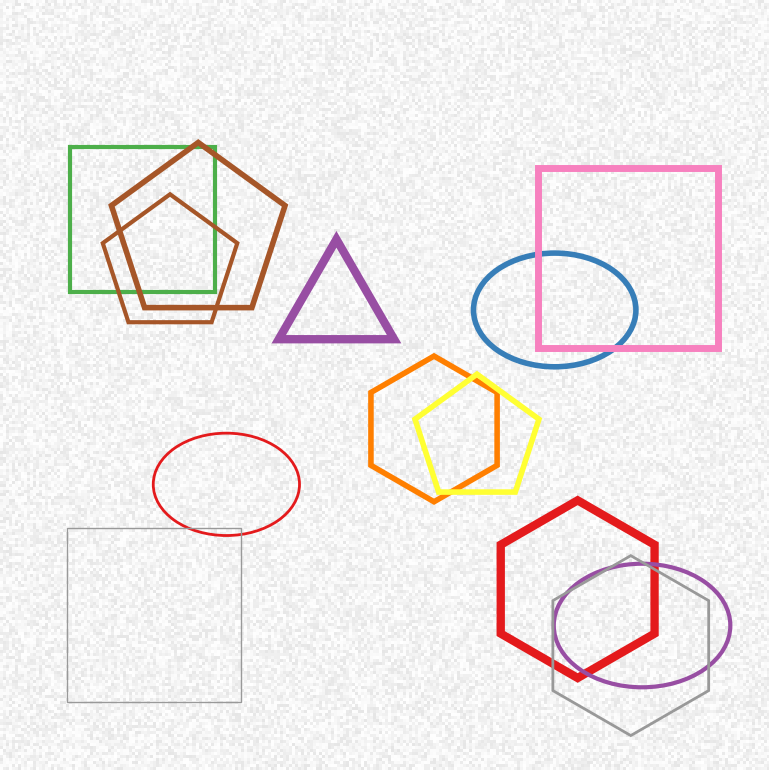[{"shape": "oval", "thickness": 1, "radius": 0.47, "center": [0.294, 0.371]}, {"shape": "hexagon", "thickness": 3, "radius": 0.58, "center": [0.75, 0.235]}, {"shape": "oval", "thickness": 2, "radius": 0.53, "center": [0.72, 0.597]}, {"shape": "square", "thickness": 1.5, "radius": 0.47, "center": [0.185, 0.715]}, {"shape": "triangle", "thickness": 3, "radius": 0.43, "center": [0.437, 0.603]}, {"shape": "oval", "thickness": 1.5, "radius": 0.57, "center": [0.834, 0.188]}, {"shape": "hexagon", "thickness": 2, "radius": 0.47, "center": [0.564, 0.443]}, {"shape": "pentagon", "thickness": 2, "radius": 0.42, "center": [0.619, 0.429]}, {"shape": "pentagon", "thickness": 1.5, "radius": 0.46, "center": [0.221, 0.656]}, {"shape": "pentagon", "thickness": 2, "radius": 0.59, "center": [0.257, 0.696]}, {"shape": "square", "thickness": 2.5, "radius": 0.58, "center": [0.816, 0.665]}, {"shape": "square", "thickness": 0.5, "radius": 0.57, "center": [0.2, 0.202]}, {"shape": "hexagon", "thickness": 1, "radius": 0.58, "center": [0.819, 0.162]}]